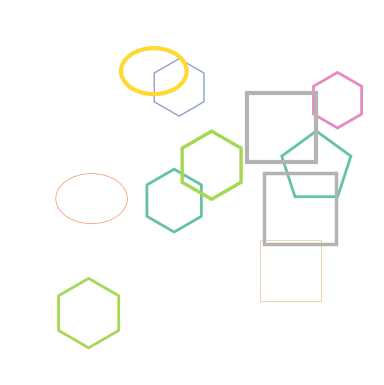[{"shape": "pentagon", "thickness": 2, "radius": 0.47, "center": [0.822, 0.565]}, {"shape": "hexagon", "thickness": 2, "radius": 0.41, "center": [0.452, 0.479]}, {"shape": "oval", "thickness": 0.5, "radius": 0.46, "center": [0.238, 0.484]}, {"shape": "hexagon", "thickness": 1, "radius": 0.37, "center": [0.465, 0.773]}, {"shape": "hexagon", "thickness": 2, "radius": 0.36, "center": [0.877, 0.74]}, {"shape": "hexagon", "thickness": 2, "radius": 0.45, "center": [0.23, 0.187]}, {"shape": "hexagon", "thickness": 2.5, "radius": 0.44, "center": [0.55, 0.571]}, {"shape": "oval", "thickness": 3, "radius": 0.43, "center": [0.4, 0.815]}, {"shape": "square", "thickness": 0.5, "radius": 0.4, "center": [0.754, 0.297]}, {"shape": "square", "thickness": 2.5, "radius": 0.46, "center": [0.779, 0.458]}, {"shape": "square", "thickness": 3, "radius": 0.44, "center": [0.731, 0.668]}]